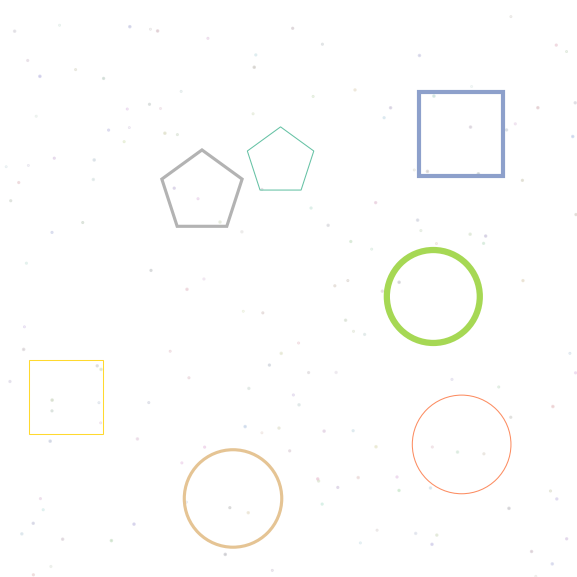[{"shape": "pentagon", "thickness": 0.5, "radius": 0.3, "center": [0.486, 0.719]}, {"shape": "circle", "thickness": 0.5, "radius": 0.43, "center": [0.799, 0.23]}, {"shape": "square", "thickness": 2, "radius": 0.36, "center": [0.799, 0.766]}, {"shape": "circle", "thickness": 3, "radius": 0.4, "center": [0.75, 0.486]}, {"shape": "square", "thickness": 0.5, "radius": 0.32, "center": [0.115, 0.312]}, {"shape": "circle", "thickness": 1.5, "radius": 0.42, "center": [0.403, 0.136]}, {"shape": "pentagon", "thickness": 1.5, "radius": 0.37, "center": [0.35, 0.666]}]